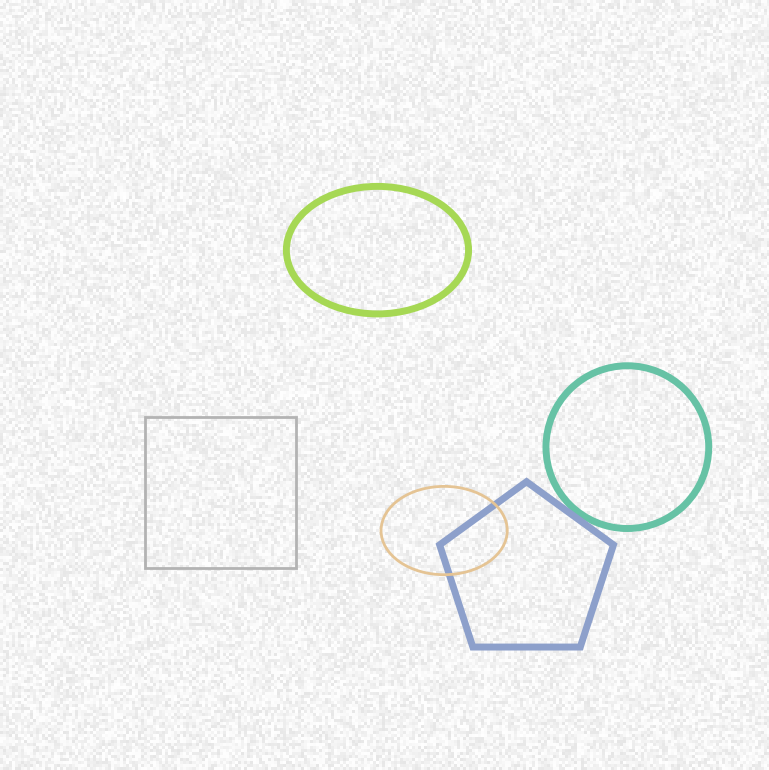[{"shape": "circle", "thickness": 2.5, "radius": 0.53, "center": [0.815, 0.419]}, {"shape": "pentagon", "thickness": 2.5, "radius": 0.59, "center": [0.684, 0.256]}, {"shape": "oval", "thickness": 2.5, "radius": 0.59, "center": [0.49, 0.675]}, {"shape": "oval", "thickness": 1, "radius": 0.41, "center": [0.577, 0.311]}, {"shape": "square", "thickness": 1, "radius": 0.49, "center": [0.286, 0.36]}]